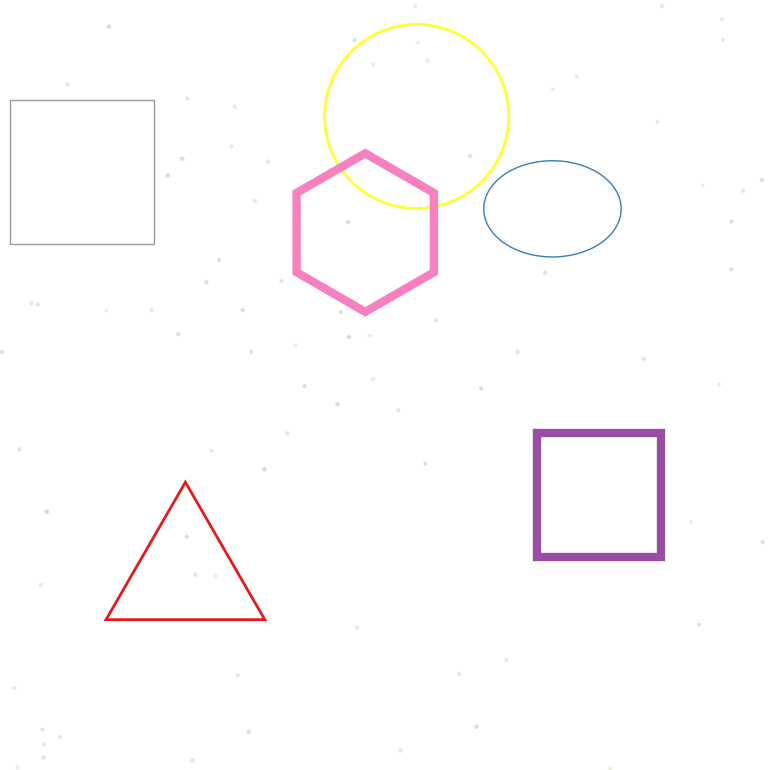[{"shape": "triangle", "thickness": 1, "radius": 0.6, "center": [0.241, 0.255]}, {"shape": "oval", "thickness": 0.5, "radius": 0.45, "center": [0.717, 0.729]}, {"shape": "square", "thickness": 3, "radius": 0.4, "center": [0.778, 0.357]}, {"shape": "circle", "thickness": 1, "radius": 0.6, "center": [0.541, 0.849]}, {"shape": "hexagon", "thickness": 3, "radius": 0.51, "center": [0.474, 0.698]}, {"shape": "square", "thickness": 0.5, "radius": 0.47, "center": [0.107, 0.777]}]